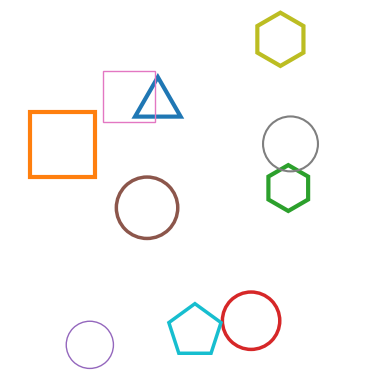[{"shape": "triangle", "thickness": 3, "radius": 0.34, "center": [0.41, 0.731]}, {"shape": "square", "thickness": 3, "radius": 0.42, "center": [0.162, 0.624]}, {"shape": "hexagon", "thickness": 3, "radius": 0.3, "center": [0.749, 0.512]}, {"shape": "circle", "thickness": 2.5, "radius": 0.37, "center": [0.652, 0.167]}, {"shape": "circle", "thickness": 1, "radius": 0.31, "center": [0.233, 0.104]}, {"shape": "circle", "thickness": 2.5, "radius": 0.4, "center": [0.382, 0.46]}, {"shape": "square", "thickness": 1, "radius": 0.34, "center": [0.335, 0.749]}, {"shape": "circle", "thickness": 1.5, "radius": 0.36, "center": [0.755, 0.626]}, {"shape": "hexagon", "thickness": 3, "radius": 0.35, "center": [0.728, 0.898]}, {"shape": "pentagon", "thickness": 2.5, "radius": 0.36, "center": [0.506, 0.14]}]